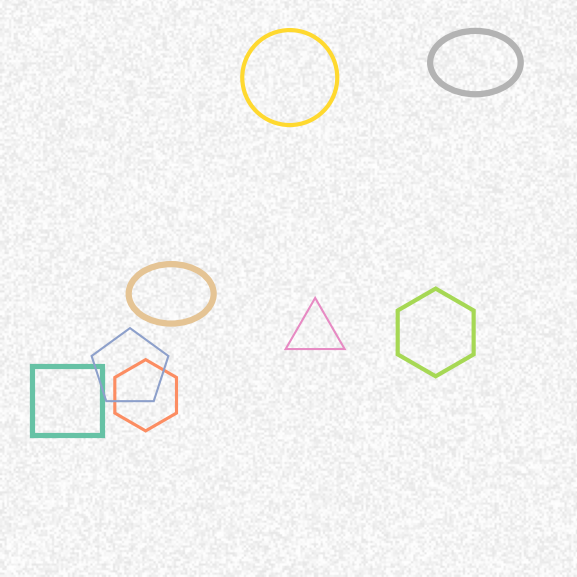[{"shape": "square", "thickness": 2.5, "radius": 0.3, "center": [0.116, 0.305]}, {"shape": "hexagon", "thickness": 1.5, "radius": 0.31, "center": [0.252, 0.315]}, {"shape": "pentagon", "thickness": 1, "radius": 0.35, "center": [0.225, 0.361]}, {"shape": "triangle", "thickness": 1, "radius": 0.3, "center": [0.546, 0.424]}, {"shape": "hexagon", "thickness": 2, "radius": 0.38, "center": [0.754, 0.423]}, {"shape": "circle", "thickness": 2, "radius": 0.41, "center": [0.502, 0.865]}, {"shape": "oval", "thickness": 3, "radius": 0.37, "center": [0.296, 0.49]}, {"shape": "oval", "thickness": 3, "radius": 0.39, "center": [0.823, 0.891]}]